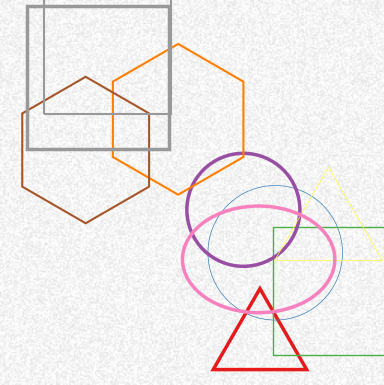[{"shape": "triangle", "thickness": 2.5, "radius": 0.7, "center": [0.675, 0.11]}, {"shape": "circle", "thickness": 0.5, "radius": 0.87, "center": [0.715, 0.343]}, {"shape": "square", "thickness": 1, "radius": 0.83, "center": [0.876, 0.243]}, {"shape": "circle", "thickness": 2.5, "radius": 0.73, "center": [0.632, 0.455]}, {"shape": "hexagon", "thickness": 1.5, "radius": 0.98, "center": [0.463, 0.69]}, {"shape": "triangle", "thickness": 0.5, "radius": 0.81, "center": [0.853, 0.404]}, {"shape": "hexagon", "thickness": 1.5, "radius": 0.95, "center": [0.223, 0.61]}, {"shape": "oval", "thickness": 2.5, "radius": 0.99, "center": [0.672, 0.326]}, {"shape": "square", "thickness": 1.5, "radius": 0.82, "center": [0.28, 0.868]}, {"shape": "square", "thickness": 2.5, "radius": 0.93, "center": [0.254, 0.799]}]